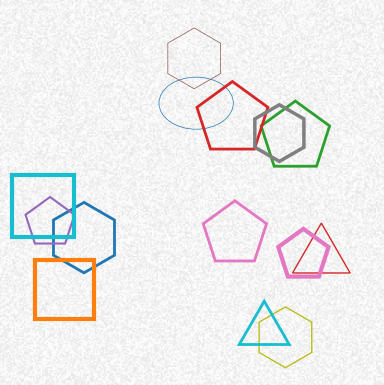[{"shape": "oval", "thickness": 0.5, "radius": 0.48, "center": [0.509, 0.732]}, {"shape": "hexagon", "thickness": 2, "radius": 0.46, "center": [0.218, 0.383]}, {"shape": "square", "thickness": 3, "radius": 0.38, "center": [0.166, 0.249]}, {"shape": "pentagon", "thickness": 2, "radius": 0.47, "center": [0.767, 0.644]}, {"shape": "triangle", "thickness": 1, "radius": 0.43, "center": [0.835, 0.334]}, {"shape": "pentagon", "thickness": 2, "radius": 0.48, "center": [0.604, 0.691]}, {"shape": "pentagon", "thickness": 1.5, "radius": 0.33, "center": [0.13, 0.422]}, {"shape": "hexagon", "thickness": 0.5, "radius": 0.4, "center": [0.504, 0.848]}, {"shape": "pentagon", "thickness": 3, "radius": 0.34, "center": [0.788, 0.337]}, {"shape": "pentagon", "thickness": 2, "radius": 0.43, "center": [0.61, 0.392]}, {"shape": "hexagon", "thickness": 2.5, "radius": 0.37, "center": [0.726, 0.654]}, {"shape": "hexagon", "thickness": 1, "radius": 0.39, "center": [0.741, 0.124]}, {"shape": "square", "thickness": 3, "radius": 0.4, "center": [0.112, 0.465]}, {"shape": "triangle", "thickness": 2, "radius": 0.38, "center": [0.686, 0.143]}]